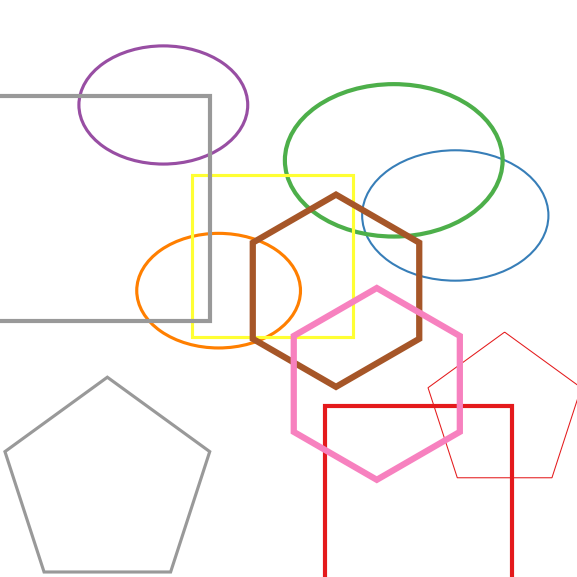[{"shape": "square", "thickness": 2, "radius": 0.81, "center": [0.725, 0.136]}, {"shape": "pentagon", "thickness": 0.5, "radius": 0.7, "center": [0.874, 0.285]}, {"shape": "oval", "thickness": 1, "radius": 0.81, "center": [0.788, 0.626]}, {"shape": "oval", "thickness": 2, "radius": 0.94, "center": [0.682, 0.721]}, {"shape": "oval", "thickness": 1.5, "radius": 0.73, "center": [0.283, 0.817]}, {"shape": "oval", "thickness": 1.5, "radius": 0.71, "center": [0.379, 0.496]}, {"shape": "square", "thickness": 1.5, "radius": 0.7, "center": [0.472, 0.556]}, {"shape": "hexagon", "thickness": 3, "radius": 0.83, "center": [0.582, 0.496]}, {"shape": "hexagon", "thickness": 3, "radius": 0.83, "center": [0.652, 0.334]}, {"shape": "square", "thickness": 2, "radius": 0.97, "center": [0.17, 0.639]}, {"shape": "pentagon", "thickness": 1.5, "radius": 0.93, "center": [0.186, 0.16]}]